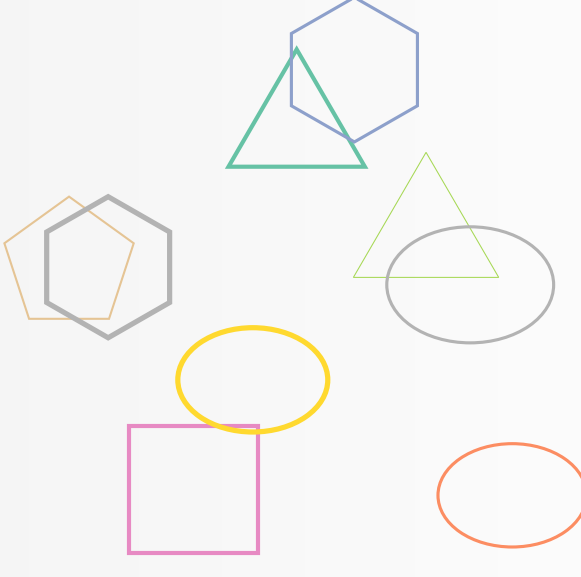[{"shape": "triangle", "thickness": 2, "radius": 0.68, "center": [0.51, 0.778]}, {"shape": "oval", "thickness": 1.5, "radius": 0.64, "center": [0.881, 0.141]}, {"shape": "hexagon", "thickness": 1.5, "radius": 0.63, "center": [0.61, 0.879]}, {"shape": "square", "thickness": 2, "radius": 0.55, "center": [0.333, 0.151]}, {"shape": "triangle", "thickness": 0.5, "radius": 0.72, "center": [0.733, 0.591]}, {"shape": "oval", "thickness": 2.5, "radius": 0.64, "center": [0.435, 0.341]}, {"shape": "pentagon", "thickness": 1, "radius": 0.58, "center": [0.119, 0.542]}, {"shape": "hexagon", "thickness": 2.5, "radius": 0.61, "center": [0.186, 0.536]}, {"shape": "oval", "thickness": 1.5, "radius": 0.72, "center": [0.809, 0.506]}]